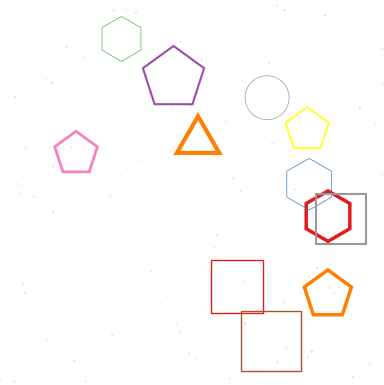[{"shape": "hexagon", "thickness": 2.5, "radius": 0.33, "center": [0.852, 0.439]}, {"shape": "square", "thickness": 1, "radius": 0.34, "center": [0.616, 0.256]}, {"shape": "hexagon", "thickness": 0.5, "radius": 0.34, "center": [0.803, 0.522]}, {"shape": "hexagon", "thickness": 0.5, "radius": 0.29, "center": [0.316, 0.899]}, {"shape": "pentagon", "thickness": 1.5, "radius": 0.42, "center": [0.451, 0.797]}, {"shape": "pentagon", "thickness": 2.5, "radius": 0.32, "center": [0.852, 0.235]}, {"shape": "triangle", "thickness": 3, "radius": 0.32, "center": [0.514, 0.635]}, {"shape": "pentagon", "thickness": 1.5, "radius": 0.29, "center": [0.798, 0.663]}, {"shape": "square", "thickness": 1, "radius": 0.39, "center": [0.704, 0.114]}, {"shape": "pentagon", "thickness": 2, "radius": 0.29, "center": [0.198, 0.601]}, {"shape": "square", "thickness": 1.5, "radius": 0.32, "center": [0.885, 0.431]}, {"shape": "circle", "thickness": 0.5, "radius": 0.29, "center": [0.694, 0.746]}]